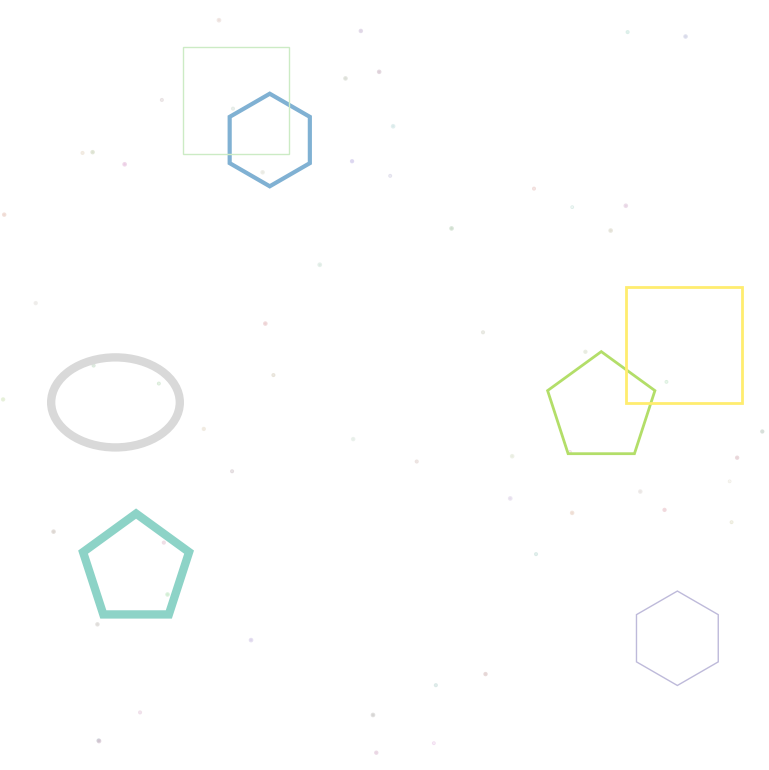[{"shape": "pentagon", "thickness": 3, "radius": 0.36, "center": [0.177, 0.261]}, {"shape": "hexagon", "thickness": 0.5, "radius": 0.31, "center": [0.88, 0.171]}, {"shape": "hexagon", "thickness": 1.5, "radius": 0.3, "center": [0.35, 0.818]}, {"shape": "pentagon", "thickness": 1, "radius": 0.37, "center": [0.781, 0.47]}, {"shape": "oval", "thickness": 3, "radius": 0.42, "center": [0.15, 0.477]}, {"shape": "square", "thickness": 0.5, "radius": 0.35, "center": [0.306, 0.869]}, {"shape": "square", "thickness": 1, "radius": 0.38, "center": [0.888, 0.551]}]